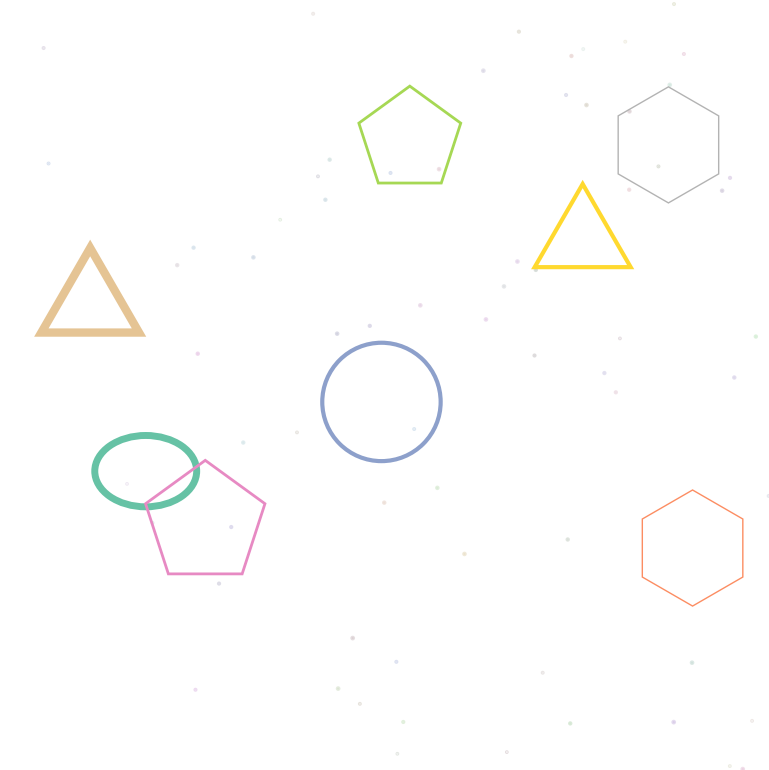[{"shape": "oval", "thickness": 2.5, "radius": 0.33, "center": [0.189, 0.388]}, {"shape": "hexagon", "thickness": 0.5, "radius": 0.38, "center": [0.899, 0.288]}, {"shape": "circle", "thickness": 1.5, "radius": 0.38, "center": [0.495, 0.478]}, {"shape": "pentagon", "thickness": 1, "radius": 0.41, "center": [0.267, 0.321]}, {"shape": "pentagon", "thickness": 1, "radius": 0.35, "center": [0.532, 0.819]}, {"shape": "triangle", "thickness": 1.5, "radius": 0.36, "center": [0.757, 0.689]}, {"shape": "triangle", "thickness": 3, "radius": 0.37, "center": [0.117, 0.605]}, {"shape": "hexagon", "thickness": 0.5, "radius": 0.38, "center": [0.868, 0.812]}]